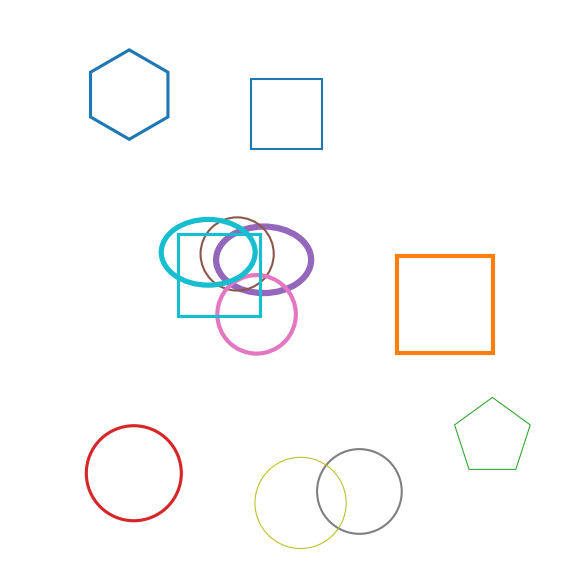[{"shape": "hexagon", "thickness": 1.5, "radius": 0.39, "center": [0.224, 0.835]}, {"shape": "square", "thickness": 1, "radius": 0.3, "center": [0.496, 0.802]}, {"shape": "square", "thickness": 2, "radius": 0.42, "center": [0.77, 0.472]}, {"shape": "pentagon", "thickness": 0.5, "radius": 0.34, "center": [0.853, 0.242]}, {"shape": "circle", "thickness": 1.5, "radius": 0.41, "center": [0.232, 0.18]}, {"shape": "oval", "thickness": 3, "radius": 0.41, "center": [0.457, 0.549]}, {"shape": "circle", "thickness": 1, "radius": 0.32, "center": [0.411, 0.559]}, {"shape": "circle", "thickness": 2, "radius": 0.34, "center": [0.444, 0.455]}, {"shape": "circle", "thickness": 1, "radius": 0.37, "center": [0.622, 0.148]}, {"shape": "circle", "thickness": 0.5, "radius": 0.39, "center": [0.52, 0.128]}, {"shape": "oval", "thickness": 2.5, "radius": 0.41, "center": [0.361, 0.562]}, {"shape": "square", "thickness": 1.5, "radius": 0.36, "center": [0.38, 0.523]}]